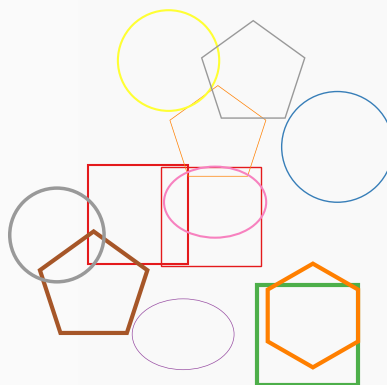[{"shape": "square", "thickness": 1, "radius": 0.64, "center": [0.544, 0.437]}, {"shape": "square", "thickness": 1.5, "radius": 0.64, "center": [0.357, 0.443]}, {"shape": "circle", "thickness": 1, "radius": 0.72, "center": [0.871, 0.618]}, {"shape": "square", "thickness": 3, "radius": 0.65, "center": [0.793, 0.129]}, {"shape": "oval", "thickness": 0.5, "radius": 0.66, "center": [0.473, 0.132]}, {"shape": "pentagon", "thickness": 0.5, "radius": 0.65, "center": [0.562, 0.648]}, {"shape": "hexagon", "thickness": 3, "radius": 0.67, "center": [0.807, 0.181]}, {"shape": "circle", "thickness": 1.5, "radius": 0.65, "center": [0.435, 0.843]}, {"shape": "pentagon", "thickness": 3, "radius": 0.73, "center": [0.242, 0.253]}, {"shape": "oval", "thickness": 1.5, "radius": 0.66, "center": [0.555, 0.475]}, {"shape": "circle", "thickness": 2.5, "radius": 0.61, "center": [0.147, 0.39]}, {"shape": "pentagon", "thickness": 1, "radius": 0.7, "center": [0.653, 0.806]}]